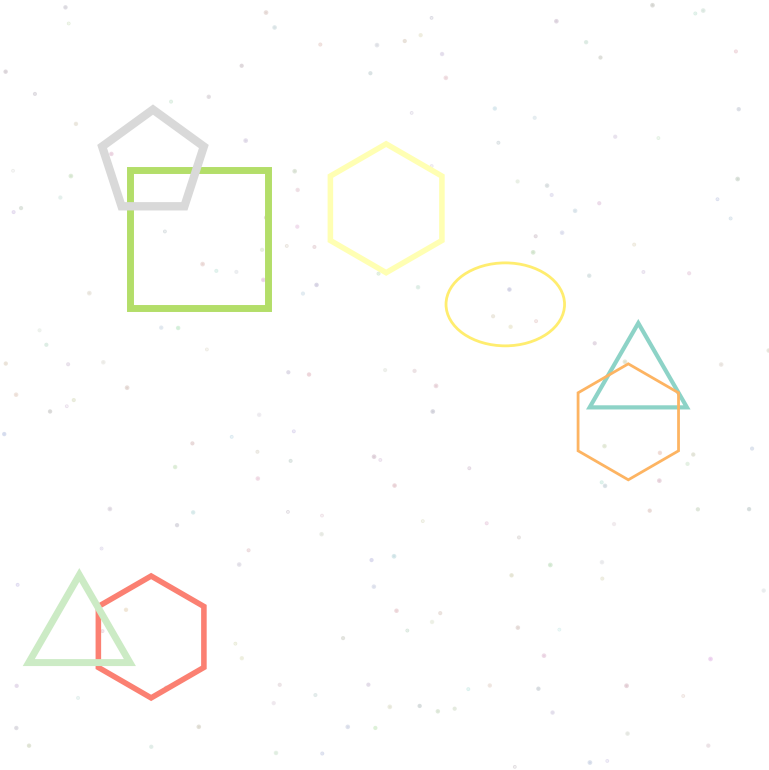[{"shape": "triangle", "thickness": 1.5, "radius": 0.36, "center": [0.829, 0.507]}, {"shape": "hexagon", "thickness": 2, "radius": 0.42, "center": [0.501, 0.729]}, {"shape": "hexagon", "thickness": 2, "radius": 0.4, "center": [0.196, 0.173]}, {"shape": "hexagon", "thickness": 1, "radius": 0.38, "center": [0.816, 0.452]}, {"shape": "square", "thickness": 2.5, "radius": 0.45, "center": [0.258, 0.69]}, {"shape": "pentagon", "thickness": 3, "radius": 0.35, "center": [0.199, 0.788]}, {"shape": "triangle", "thickness": 2.5, "radius": 0.38, "center": [0.103, 0.177]}, {"shape": "oval", "thickness": 1, "radius": 0.38, "center": [0.656, 0.605]}]